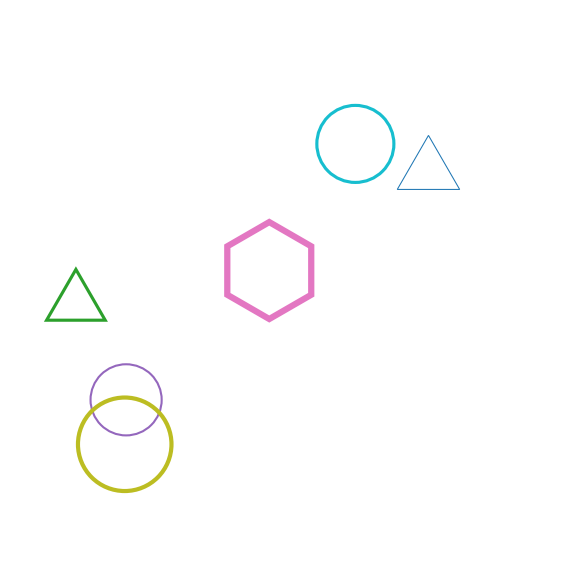[{"shape": "triangle", "thickness": 0.5, "radius": 0.31, "center": [0.742, 0.702]}, {"shape": "triangle", "thickness": 1.5, "radius": 0.29, "center": [0.131, 0.474]}, {"shape": "circle", "thickness": 1, "radius": 0.31, "center": [0.218, 0.307]}, {"shape": "hexagon", "thickness": 3, "radius": 0.42, "center": [0.466, 0.531]}, {"shape": "circle", "thickness": 2, "radius": 0.4, "center": [0.216, 0.23]}, {"shape": "circle", "thickness": 1.5, "radius": 0.33, "center": [0.615, 0.75]}]